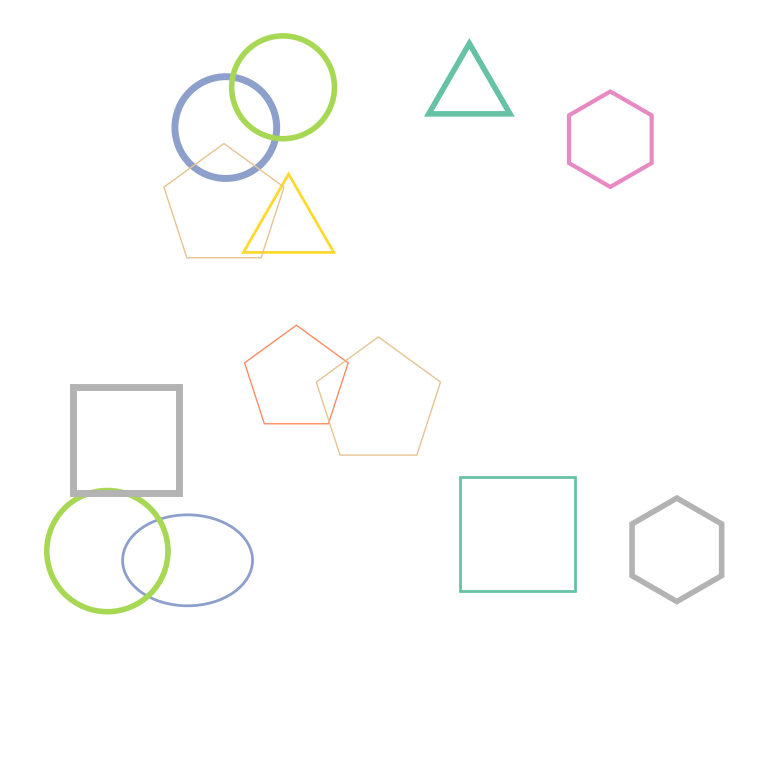[{"shape": "triangle", "thickness": 2, "radius": 0.3, "center": [0.61, 0.883]}, {"shape": "square", "thickness": 1, "radius": 0.37, "center": [0.672, 0.306]}, {"shape": "pentagon", "thickness": 0.5, "radius": 0.35, "center": [0.385, 0.507]}, {"shape": "circle", "thickness": 2.5, "radius": 0.33, "center": [0.293, 0.834]}, {"shape": "oval", "thickness": 1, "radius": 0.42, "center": [0.244, 0.272]}, {"shape": "hexagon", "thickness": 1.5, "radius": 0.31, "center": [0.793, 0.819]}, {"shape": "circle", "thickness": 2, "radius": 0.33, "center": [0.368, 0.887]}, {"shape": "circle", "thickness": 2, "radius": 0.39, "center": [0.139, 0.284]}, {"shape": "triangle", "thickness": 1, "radius": 0.34, "center": [0.375, 0.706]}, {"shape": "pentagon", "thickness": 0.5, "radius": 0.42, "center": [0.491, 0.478]}, {"shape": "pentagon", "thickness": 0.5, "radius": 0.41, "center": [0.291, 0.732]}, {"shape": "hexagon", "thickness": 2, "radius": 0.34, "center": [0.879, 0.286]}, {"shape": "square", "thickness": 2.5, "radius": 0.34, "center": [0.164, 0.429]}]